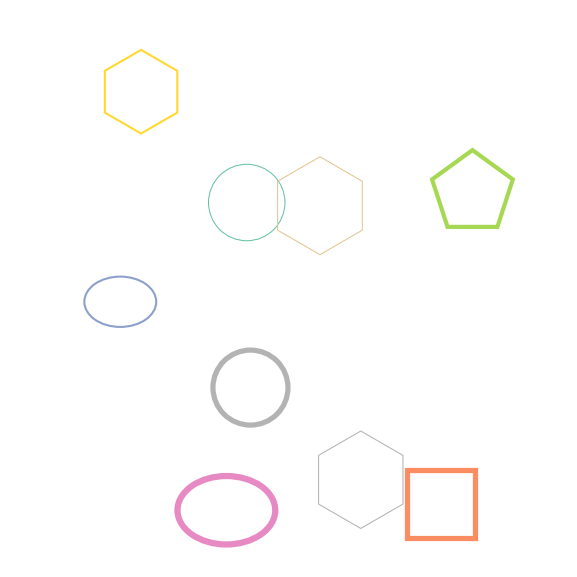[{"shape": "circle", "thickness": 0.5, "radius": 0.33, "center": [0.427, 0.648]}, {"shape": "square", "thickness": 2.5, "radius": 0.29, "center": [0.763, 0.126]}, {"shape": "oval", "thickness": 1, "radius": 0.31, "center": [0.208, 0.477]}, {"shape": "oval", "thickness": 3, "radius": 0.42, "center": [0.392, 0.116]}, {"shape": "pentagon", "thickness": 2, "radius": 0.37, "center": [0.818, 0.666]}, {"shape": "hexagon", "thickness": 1, "radius": 0.36, "center": [0.244, 0.84]}, {"shape": "hexagon", "thickness": 0.5, "radius": 0.42, "center": [0.554, 0.643]}, {"shape": "hexagon", "thickness": 0.5, "radius": 0.42, "center": [0.625, 0.168]}, {"shape": "circle", "thickness": 2.5, "radius": 0.32, "center": [0.434, 0.328]}]